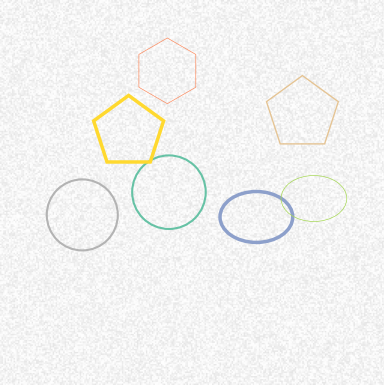[{"shape": "circle", "thickness": 1.5, "radius": 0.48, "center": [0.439, 0.501]}, {"shape": "hexagon", "thickness": 0.5, "radius": 0.43, "center": [0.435, 0.816]}, {"shape": "oval", "thickness": 2.5, "radius": 0.47, "center": [0.666, 0.436]}, {"shape": "oval", "thickness": 0.5, "radius": 0.43, "center": [0.815, 0.484]}, {"shape": "pentagon", "thickness": 2.5, "radius": 0.48, "center": [0.334, 0.657]}, {"shape": "pentagon", "thickness": 1, "radius": 0.49, "center": [0.785, 0.706]}, {"shape": "circle", "thickness": 1.5, "radius": 0.46, "center": [0.214, 0.442]}]